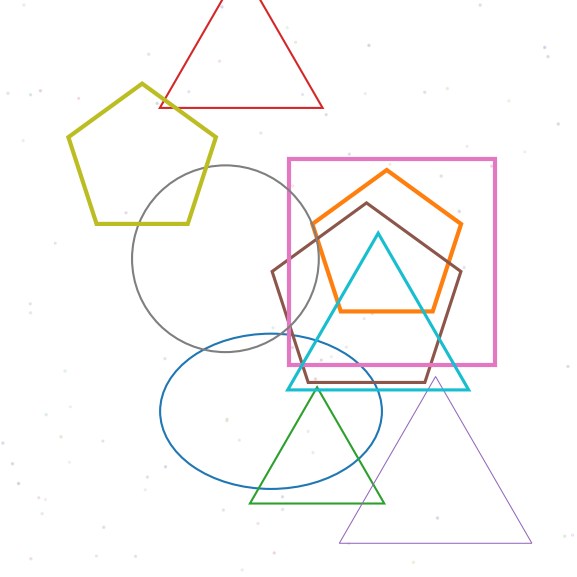[{"shape": "oval", "thickness": 1, "radius": 0.96, "center": [0.469, 0.287]}, {"shape": "pentagon", "thickness": 2, "radius": 0.68, "center": [0.67, 0.569]}, {"shape": "triangle", "thickness": 1, "radius": 0.67, "center": [0.549, 0.194]}, {"shape": "triangle", "thickness": 1, "radius": 0.81, "center": [0.418, 0.894]}, {"shape": "triangle", "thickness": 0.5, "radius": 0.96, "center": [0.754, 0.155]}, {"shape": "pentagon", "thickness": 1.5, "radius": 0.86, "center": [0.635, 0.476]}, {"shape": "square", "thickness": 2, "radius": 0.89, "center": [0.679, 0.545]}, {"shape": "circle", "thickness": 1, "radius": 0.81, "center": [0.39, 0.551]}, {"shape": "pentagon", "thickness": 2, "radius": 0.67, "center": [0.246, 0.72]}, {"shape": "triangle", "thickness": 1.5, "radius": 0.9, "center": [0.655, 0.414]}]